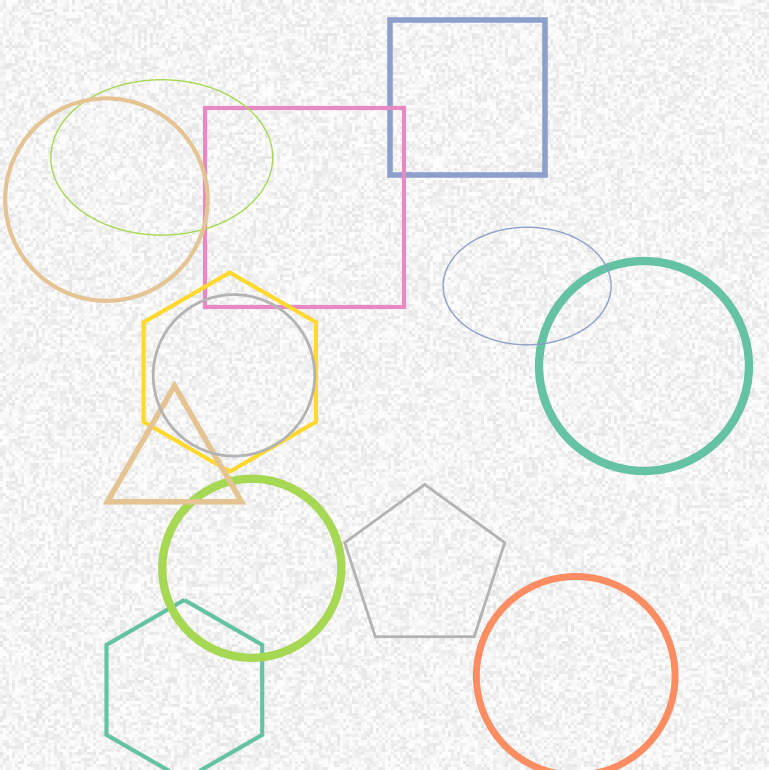[{"shape": "hexagon", "thickness": 1.5, "radius": 0.58, "center": [0.239, 0.104]}, {"shape": "circle", "thickness": 3, "radius": 0.68, "center": [0.836, 0.525]}, {"shape": "circle", "thickness": 2.5, "radius": 0.65, "center": [0.748, 0.122]}, {"shape": "square", "thickness": 2, "radius": 0.5, "center": [0.607, 0.873]}, {"shape": "oval", "thickness": 0.5, "radius": 0.55, "center": [0.685, 0.629]}, {"shape": "square", "thickness": 1.5, "radius": 0.64, "center": [0.395, 0.731]}, {"shape": "oval", "thickness": 0.5, "radius": 0.72, "center": [0.21, 0.796]}, {"shape": "circle", "thickness": 3, "radius": 0.58, "center": [0.327, 0.262]}, {"shape": "hexagon", "thickness": 1.5, "radius": 0.65, "center": [0.298, 0.517]}, {"shape": "triangle", "thickness": 2, "radius": 0.5, "center": [0.227, 0.399]}, {"shape": "circle", "thickness": 1.5, "radius": 0.66, "center": [0.138, 0.741]}, {"shape": "pentagon", "thickness": 1, "radius": 0.55, "center": [0.552, 0.261]}, {"shape": "circle", "thickness": 1, "radius": 0.52, "center": [0.304, 0.513]}]